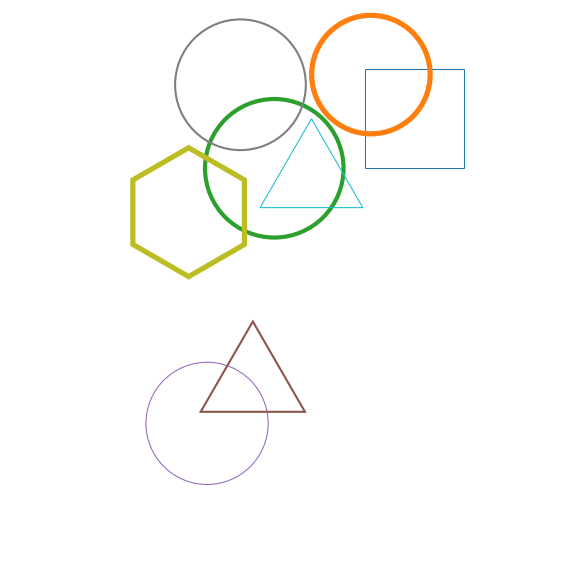[{"shape": "square", "thickness": 0.5, "radius": 0.43, "center": [0.718, 0.794]}, {"shape": "circle", "thickness": 2.5, "radius": 0.51, "center": [0.642, 0.87]}, {"shape": "circle", "thickness": 2, "radius": 0.6, "center": [0.475, 0.708]}, {"shape": "circle", "thickness": 0.5, "radius": 0.53, "center": [0.359, 0.266]}, {"shape": "triangle", "thickness": 1, "radius": 0.52, "center": [0.438, 0.338]}, {"shape": "circle", "thickness": 1, "radius": 0.57, "center": [0.416, 0.852]}, {"shape": "hexagon", "thickness": 2.5, "radius": 0.56, "center": [0.327, 0.632]}, {"shape": "triangle", "thickness": 0.5, "radius": 0.51, "center": [0.539, 0.691]}]